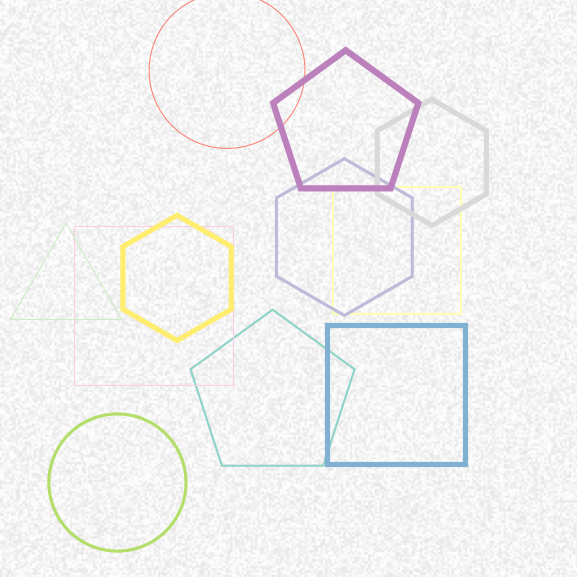[{"shape": "pentagon", "thickness": 1, "radius": 0.75, "center": [0.472, 0.314]}, {"shape": "square", "thickness": 1, "radius": 0.55, "center": [0.688, 0.566]}, {"shape": "hexagon", "thickness": 1.5, "radius": 0.68, "center": [0.596, 0.589]}, {"shape": "circle", "thickness": 0.5, "radius": 0.67, "center": [0.393, 0.877]}, {"shape": "square", "thickness": 2.5, "radius": 0.6, "center": [0.686, 0.316]}, {"shape": "circle", "thickness": 1.5, "radius": 0.59, "center": [0.203, 0.164]}, {"shape": "square", "thickness": 0.5, "radius": 0.69, "center": [0.266, 0.47]}, {"shape": "hexagon", "thickness": 2.5, "radius": 0.55, "center": [0.748, 0.718]}, {"shape": "pentagon", "thickness": 3, "radius": 0.66, "center": [0.599, 0.78]}, {"shape": "triangle", "thickness": 0.5, "radius": 0.56, "center": [0.114, 0.501]}, {"shape": "hexagon", "thickness": 2.5, "radius": 0.54, "center": [0.307, 0.518]}]